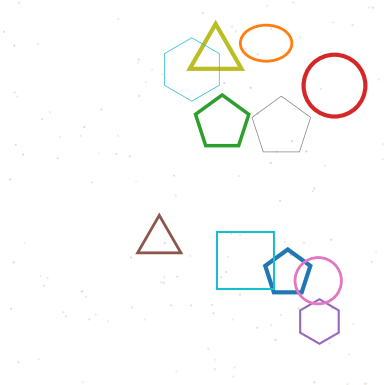[{"shape": "pentagon", "thickness": 3, "radius": 0.31, "center": [0.747, 0.291]}, {"shape": "oval", "thickness": 2, "radius": 0.33, "center": [0.691, 0.888]}, {"shape": "pentagon", "thickness": 2.5, "radius": 0.36, "center": [0.577, 0.681]}, {"shape": "circle", "thickness": 3, "radius": 0.4, "center": [0.869, 0.778]}, {"shape": "hexagon", "thickness": 1.5, "radius": 0.29, "center": [0.83, 0.165]}, {"shape": "triangle", "thickness": 2, "radius": 0.32, "center": [0.414, 0.376]}, {"shape": "circle", "thickness": 2, "radius": 0.3, "center": [0.827, 0.271]}, {"shape": "pentagon", "thickness": 0.5, "radius": 0.4, "center": [0.731, 0.67]}, {"shape": "triangle", "thickness": 3, "radius": 0.39, "center": [0.56, 0.86]}, {"shape": "hexagon", "thickness": 0.5, "radius": 0.41, "center": [0.498, 0.82]}, {"shape": "square", "thickness": 1.5, "radius": 0.37, "center": [0.637, 0.324]}]